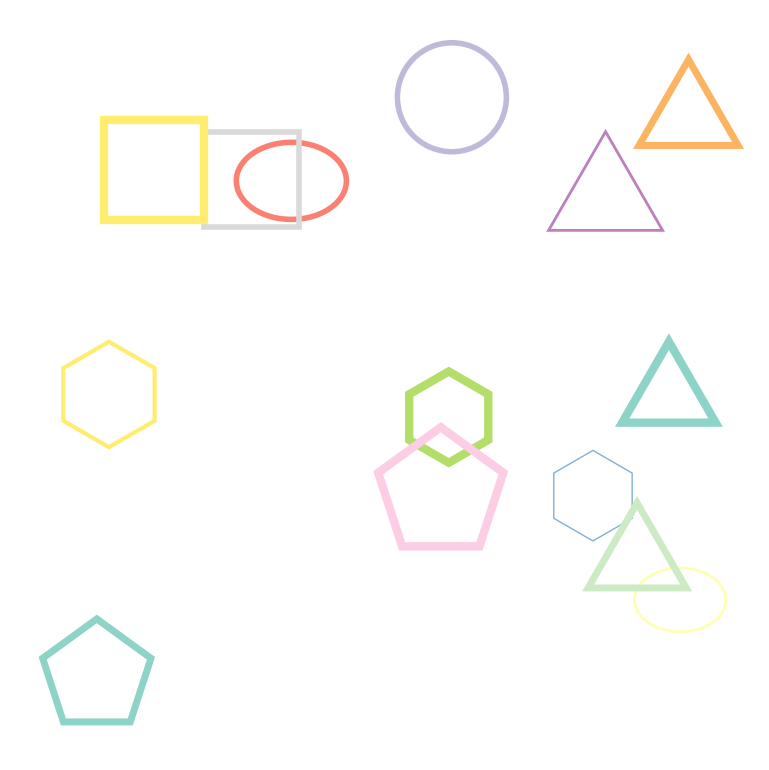[{"shape": "pentagon", "thickness": 2.5, "radius": 0.37, "center": [0.126, 0.122]}, {"shape": "triangle", "thickness": 3, "radius": 0.35, "center": [0.869, 0.486]}, {"shape": "oval", "thickness": 1, "radius": 0.3, "center": [0.883, 0.221]}, {"shape": "circle", "thickness": 2, "radius": 0.35, "center": [0.587, 0.874]}, {"shape": "oval", "thickness": 2, "radius": 0.36, "center": [0.378, 0.765]}, {"shape": "hexagon", "thickness": 0.5, "radius": 0.29, "center": [0.77, 0.356]}, {"shape": "triangle", "thickness": 2.5, "radius": 0.37, "center": [0.894, 0.848]}, {"shape": "hexagon", "thickness": 3, "radius": 0.3, "center": [0.583, 0.458]}, {"shape": "pentagon", "thickness": 3, "radius": 0.43, "center": [0.572, 0.36]}, {"shape": "square", "thickness": 2, "radius": 0.31, "center": [0.326, 0.767]}, {"shape": "triangle", "thickness": 1, "radius": 0.43, "center": [0.786, 0.744]}, {"shape": "triangle", "thickness": 2.5, "radius": 0.37, "center": [0.827, 0.273]}, {"shape": "square", "thickness": 3, "radius": 0.32, "center": [0.2, 0.78]}, {"shape": "hexagon", "thickness": 1.5, "radius": 0.34, "center": [0.141, 0.488]}]